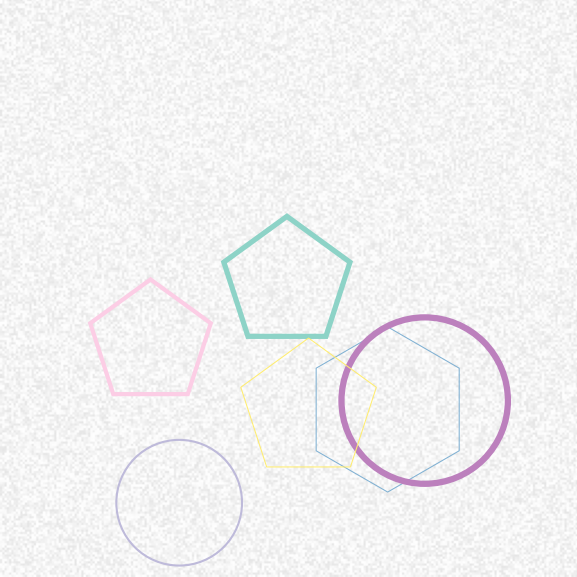[{"shape": "pentagon", "thickness": 2.5, "radius": 0.57, "center": [0.497, 0.51]}, {"shape": "circle", "thickness": 1, "radius": 0.54, "center": [0.31, 0.129]}, {"shape": "hexagon", "thickness": 0.5, "radius": 0.72, "center": [0.671, 0.29]}, {"shape": "pentagon", "thickness": 2, "radius": 0.55, "center": [0.261, 0.405]}, {"shape": "circle", "thickness": 3, "radius": 0.72, "center": [0.735, 0.305]}, {"shape": "pentagon", "thickness": 0.5, "radius": 0.62, "center": [0.534, 0.29]}]